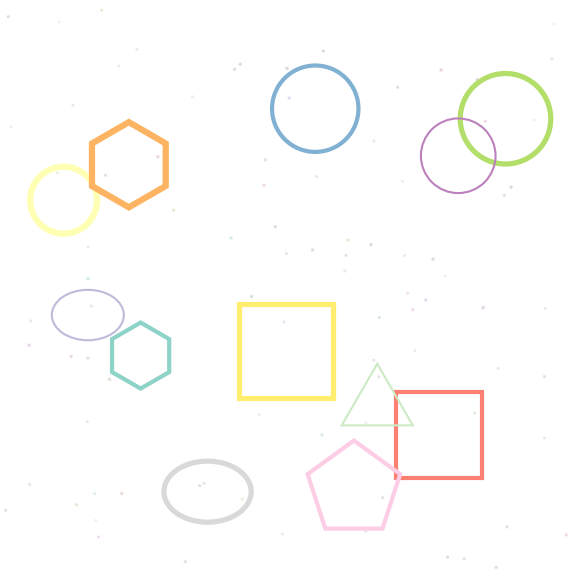[{"shape": "hexagon", "thickness": 2, "radius": 0.29, "center": [0.244, 0.383]}, {"shape": "circle", "thickness": 3, "radius": 0.29, "center": [0.11, 0.652]}, {"shape": "oval", "thickness": 1, "radius": 0.31, "center": [0.152, 0.454]}, {"shape": "square", "thickness": 2, "radius": 0.37, "center": [0.759, 0.245]}, {"shape": "circle", "thickness": 2, "radius": 0.37, "center": [0.546, 0.811]}, {"shape": "hexagon", "thickness": 3, "radius": 0.37, "center": [0.223, 0.714]}, {"shape": "circle", "thickness": 2.5, "radius": 0.39, "center": [0.875, 0.794]}, {"shape": "pentagon", "thickness": 2, "radius": 0.42, "center": [0.613, 0.152]}, {"shape": "oval", "thickness": 2.5, "radius": 0.38, "center": [0.359, 0.148]}, {"shape": "circle", "thickness": 1, "radius": 0.32, "center": [0.793, 0.729]}, {"shape": "triangle", "thickness": 1, "radius": 0.36, "center": [0.653, 0.298]}, {"shape": "square", "thickness": 2.5, "radius": 0.41, "center": [0.495, 0.391]}]